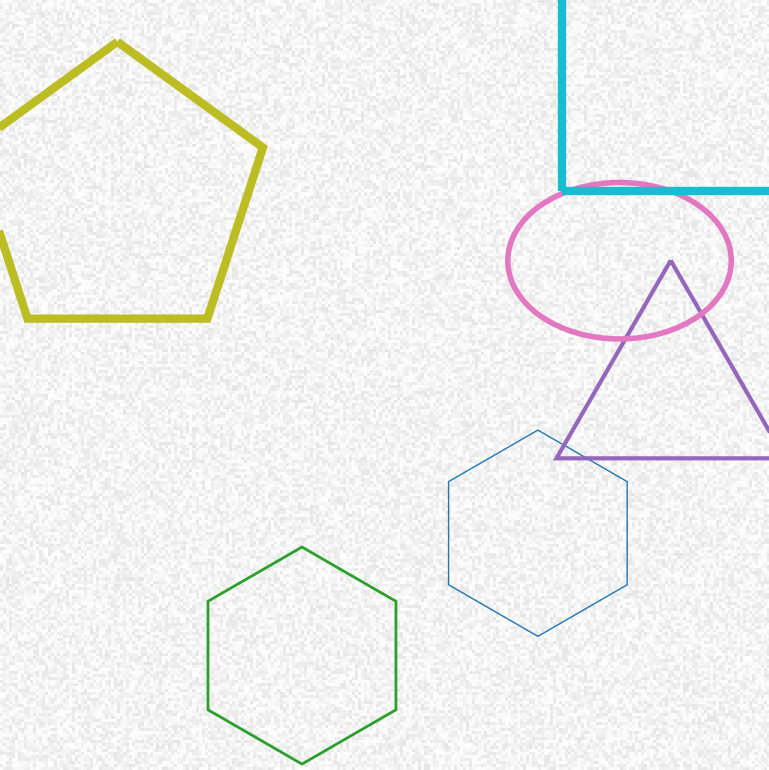[{"shape": "hexagon", "thickness": 0.5, "radius": 0.67, "center": [0.699, 0.308]}, {"shape": "hexagon", "thickness": 1, "radius": 0.7, "center": [0.392, 0.149]}, {"shape": "triangle", "thickness": 1.5, "radius": 0.86, "center": [0.871, 0.49]}, {"shape": "oval", "thickness": 2, "radius": 0.73, "center": [0.805, 0.661]}, {"shape": "pentagon", "thickness": 3, "radius": 0.99, "center": [0.152, 0.747]}, {"shape": "square", "thickness": 3, "radius": 0.71, "center": [0.872, 0.895]}]